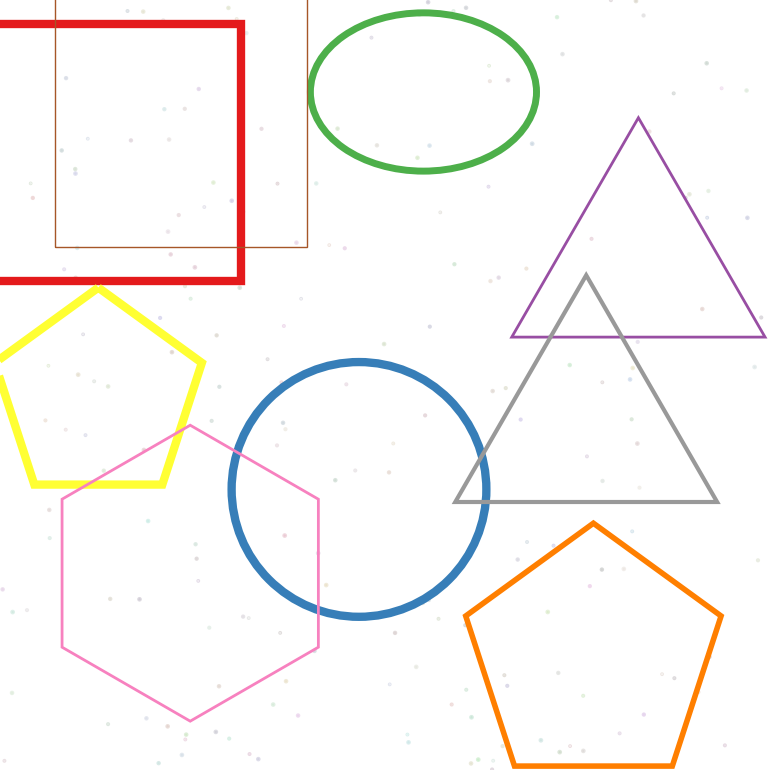[{"shape": "square", "thickness": 3, "radius": 0.84, "center": [0.146, 0.802]}, {"shape": "circle", "thickness": 3, "radius": 0.83, "center": [0.466, 0.364]}, {"shape": "oval", "thickness": 2.5, "radius": 0.73, "center": [0.55, 0.881]}, {"shape": "triangle", "thickness": 1, "radius": 0.95, "center": [0.829, 0.657]}, {"shape": "pentagon", "thickness": 2, "radius": 0.87, "center": [0.771, 0.146]}, {"shape": "pentagon", "thickness": 3, "radius": 0.71, "center": [0.128, 0.485]}, {"shape": "square", "thickness": 0.5, "radius": 0.82, "center": [0.235, 0.844]}, {"shape": "hexagon", "thickness": 1, "radius": 0.96, "center": [0.247, 0.256]}, {"shape": "triangle", "thickness": 1.5, "radius": 0.98, "center": [0.761, 0.446]}]